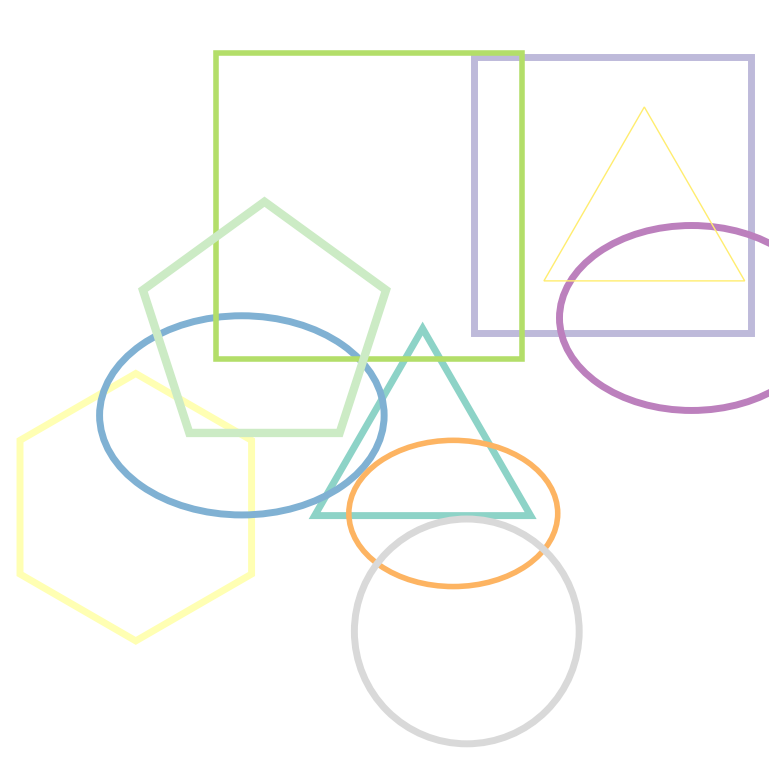[{"shape": "triangle", "thickness": 2.5, "radius": 0.81, "center": [0.549, 0.411]}, {"shape": "hexagon", "thickness": 2.5, "radius": 0.87, "center": [0.176, 0.341]}, {"shape": "square", "thickness": 2.5, "radius": 0.9, "center": [0.795, 0.747]}, {"shape": "oval", "thickness": 2.5, "radius": 0.92, "center": [0.314, 0.461]}, {"shape": "oval", "thickness": 2, "radius": 0.68, "center": [0.589, 0.333]}, {"shape": "square", "thickness": 2, "radius": 0.99, "center": [0.48, 0.732]}, {"shape": "circle", "thickness": 2.5, "radius": 0.73, "center": [0.606, 0.18]}, {"shape": "oval", "thickness": 2.5, "radius": 0.86, "center": [0.898, 0.587]}, {"shape": "pentagon", "thickness": 3, "radius": 0.83, "center": [0.343, 0.572]}, {"shape": "triangle", "thickness": 0.5, "radius": 0.75, "center": [0.837, 0.71]}]